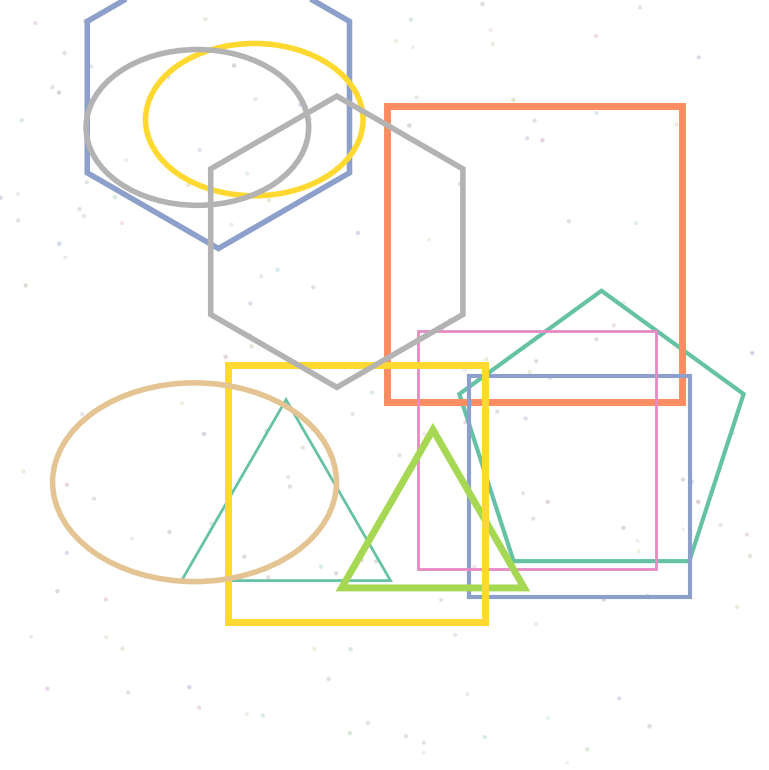[{"shape": "pentagon", "thickness": 1.5, "radius": 0.97, "center": [0.781, 0.428]}, {"shape": "triangle", "thickness": 1, "radius": 0.78, "center": [0.371, 0.324]}, {"shape": "square", "thickness": 2.5, "radius": 0.96, "center": [0.694, 0.67]}, {"shape": "hexagon", "thickness": 2, "radius": 0.98, "center": [0.284, 0.874]}, {"shape": "square", "thickness": 1.5, "radius": 0.72, "center": [0.753, 0.368]}, {"shape": "square", "thickness": 1, "radius": 0.77, "center": [0.697, 0.416]}, {"shape": "triangle", "thickness": 2.5, "radius": 0.68, "center": [0.562, 0.305]}, {"shape": "square", "thickness": 2.5, "radius": 0.83, "center": [0.463, 0.359]}, {"shape": "oval", "thickness": 2, "radius": 0.71, "center": [0.33, 0.845]}, {"shape": "oval", "thickness": 2, "radius": 0.92, "center": [0.253, 0.374]}, {"shape": "hexagon", "thickness": 2, "radius": 0.95, "center": [0.437, 0.686]}, {"shape": "oval", "thickness": 2, "radius": 0.72, "center": [0.256, 0.835]}]